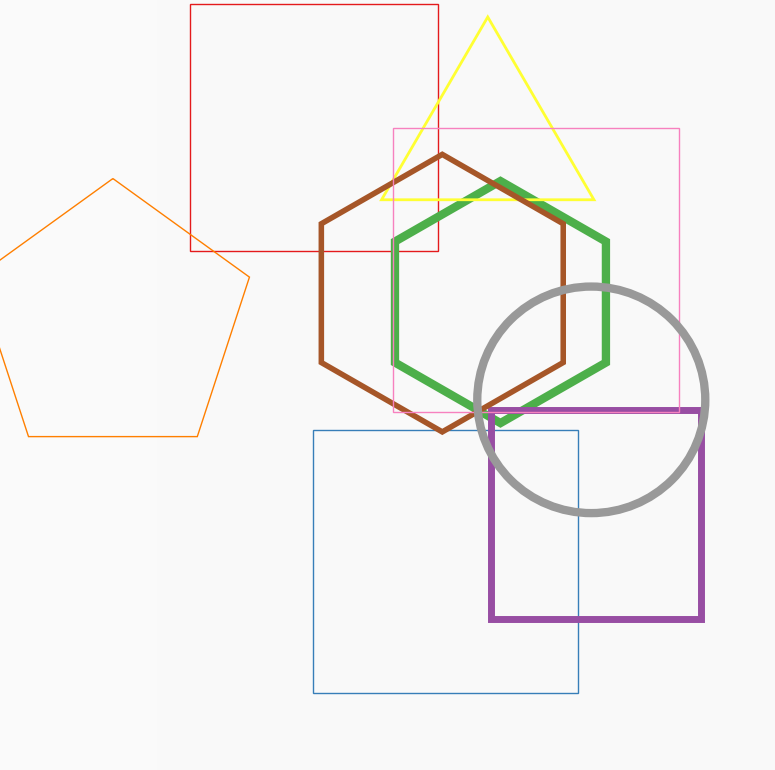[{"shape": "square", "thickness": 0.5, "radius": 0.8, "center": [0.405, 0.834]}, {"shape": "square", "thickness": 0.5, "radius": 0.85, "center": [0.575, 0.271]}, {"shape": "hexagon", "thickness": 3, "radius": 0.79, "center": [0.646, 0.608]}, {"shape": "square", "thickness": 2.5, "radius": 0.68, "center": [0.769, 0.332]}, {"shape": "pentagon", "thickness": 0.5, "radius": 0.93, "center": [0.146, 0.583]}, {"shape": "triangle", "thickness": 1, "radius": 0.79, "center": [0.629, 0.82]}, {"shape": "hexagon", "thickness": 2, "radius": 0.9, "center": [0.571, 0.619]}, {"shape": "square", "thickness": 0.5, "radius": 0.92, "center": [0.692, 0.649]}, {"shape": "circle", "thickness": 3, "radius": 0.74, "center": [0.763, 0.481]}]